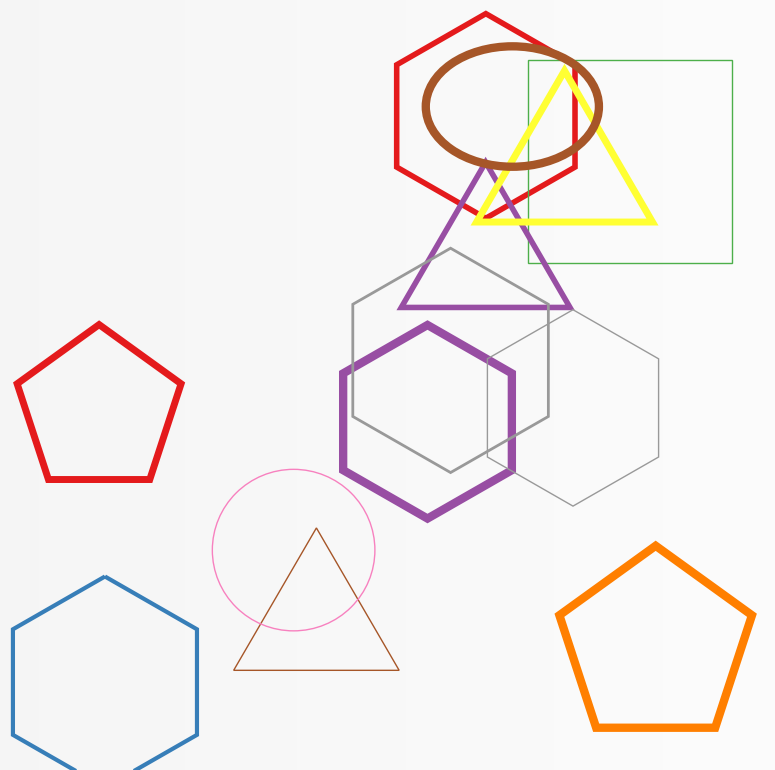[{"shape": "hexagon", "thickness": 2, "radius": 0.66, "center": [0.627, 0.849]}, {"shape": "pentagon", "thickness": 2.5, "radius": 0.56, "center": [0.128, 0.467]}, {"shape": "hexagon", "thickness": 1.5, "radius": 0.69, "center": [0.135, 0.114]}, {"shape": "square", "thickness": 0.5, "radius": 0.66, "center": [0.813, 0.79]}, {"shape": "triangle", "thickness": 2, "radius": 0.63, "center": [0.627, 0.664]}, {"shape": "hexagon", "thickness": 3, "radius": 0.63, "center": [0.552, 0.452]}, {"shape": "pentagon", "thickness": 3, "radius": 0.65, "center": [0.846, 0.161]}, {"shape": "triangle", "thickness": 2.5, "radius": 0.66, "center": [0.728, 0.777]}, {"shape": "oval", "thickness": 3, "radius": 0.56, "center": [0.661, 0.862]}, {"shape": "triangle", "thickness": 0.5, "radius": 0.62, "center": [0.408, 0.191]}, {"shape": "circle", "thickness": 0.5, "radius": 0.52, "center": [0.379, 0.286]}, {"shape": "hexagon", "thickness": 0.5, "radius": 0.64, "center": [0.739, 0.47]}, {"shape": "hexagon", "thickness": 1, "radius": 0.73, "center": [0.581, 0.532]}]